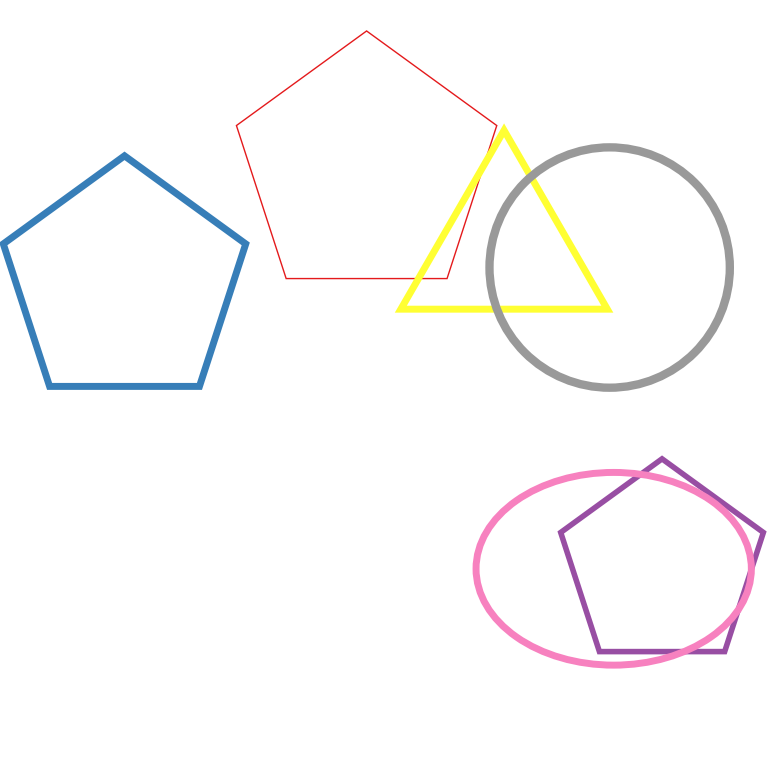[{"shape": "pentagon", "thickness": 0.5, "radius": 0.89, "center": [0.476, 0.782]}, {"shape": "pentagon", "thickness": 2.5, "radius": 0.83, "center": [0.162, 0.632]}, {"shape": "pentagon", "thickness": 2, "radius": 0.69, "center": [0.86, 0.266]}, {"shape": "triangle", "thickness": 2.5, "radius": 0.77, "center": [0.655, 0.676]}, {"shape": "oval", "thickness": 2.5, "radius": 0.89, "center": [0.797, 0.261]}, {"shape": "circle", "thickness": 3, "radius": 0.78, "center": [0.792, 0.653]}]